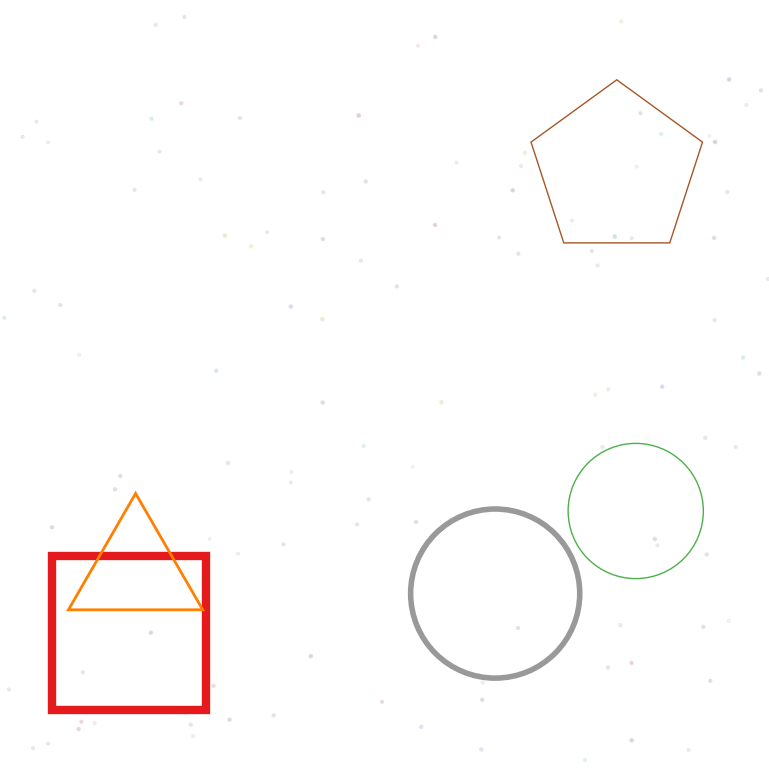[{"shape": "square", "thickness": 3, "radius": 0.5, "center": [0.168, 0.178]}, {"shape": "circle", "thickness": 0.5, "radius": 0.44, "center": [0.826, 0.336]}, {"shape": "triangle", "thickness": 1, "radius": 0.5, "center": [0.176, 0.258]}, {"shape": "pentagon", "thickness": 0.5, "radius": 0.59, "center": [0.801, 0.779]}, {"shape": "circle", "thickness": 2, "radius": 0.55, "center": [0.643, 0.229]}]